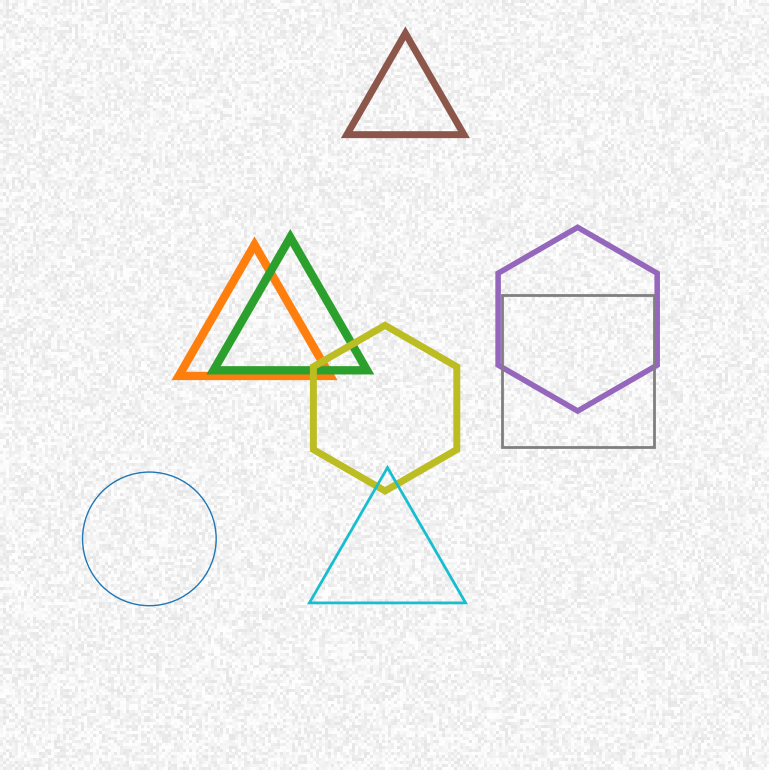[{"shape": "circle", "thickness": 0.5, "radius": 0.43, "center": [0.194, 0.3]}, {"shape": "triangle", "thickness": 3, "radius": 0.57, "center": [0.331, 0.569]}, {"shape": "triangle", "thickness": 3, "radius": 0.58, "center": [0.377, 0.577]}, {"shape": "hexagon", "thickness": 2, "radius": 0.6, "center": [0.75, 0.586]}, {"shape": "triangle", "thickness": 2.5, "radius": 0.44, "center": [0.526, 0.869]}, {"shape": "square", "thickness": 1, "radius": 0.49, "center": [0.751, 0.518]}, {"shape": "hexagon", "thickness": 2.5, "radius": 0.54, "center": [0.5, 0.47]}, {"shape": "triangle", "thickness": 1, "radius": 0.59, "center": [0.503, 0.276]}]